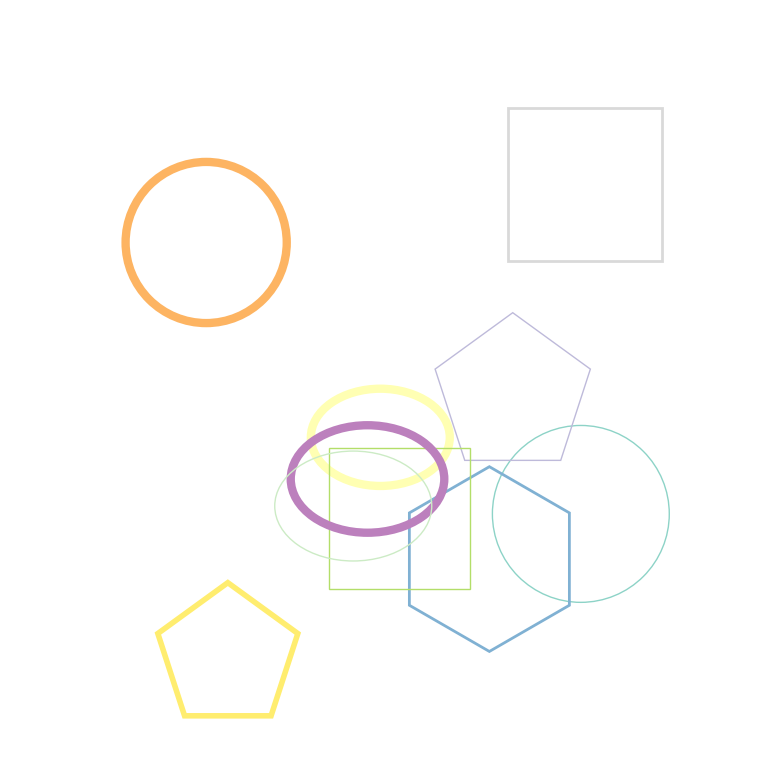[{"shape": "circle", "thickness": 0.5, "radius": 0.57, "center": [0.754, 0.333]}, {"shape": "oval", "thickness": 3, "radius": 0.45, "center": [0.494, 0.432]}, {"shape": "pentagon", "thickness": 0.5, "radius": 0.53, "center": [0.666, 0.488]}, {"shape": "hexagon", "thickness": 1, "radius": 0.6, "center": [0.636, 0.274]}, {"shape": "circle", "thickness": 3, "radius": 0.52, "center": [0.268, 0.685]}, {"shape": "square", "thickness": 0.5, "radius": 0.46, "center": [0.518, 0.327]}, {"shape": "square", "thickness": 1, "radius": 0.5, "center": [0.76, 0.76]}, {"shape": "oval", "thickness": 3, "radius": 0.5, "center": [0.477, 0.378]}, {"shape": "oval", "thickness": 0.5, "radius": 0.51, "center": [0.459, 0.343]}, {"shape": "pentagon", "thickness": 2, "radius": 0.48, "center": [0.296, 0.148]}]